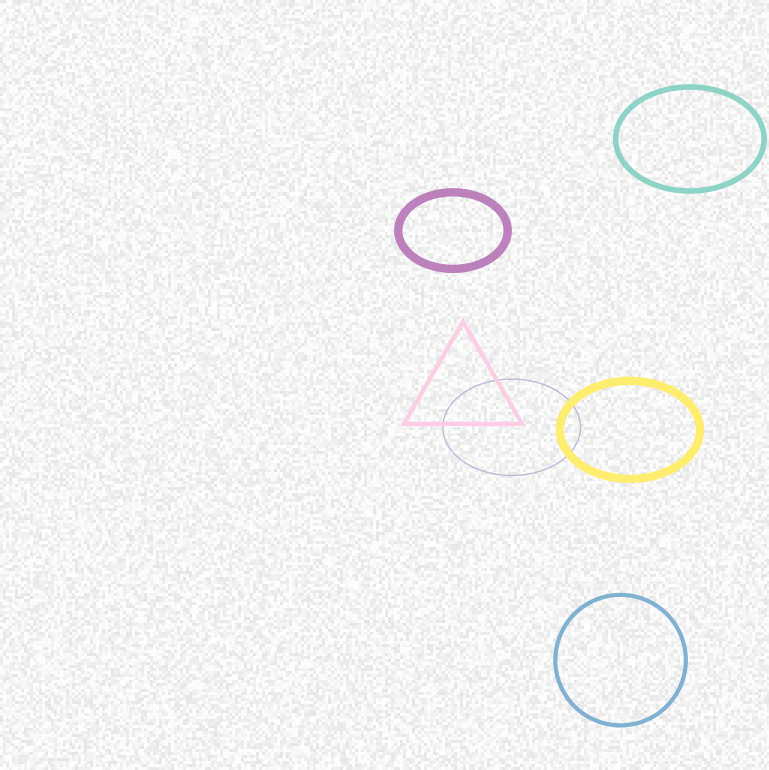[{"shape": "oval", "thickness": 2, "radius": 0.48, "center": [0.896, 0.82]}, {"shape": "oval", "thickness": 0.5, "radius": 0.45, "center": [0.665, 0.445]}, {"shape": "circle", "thickness": 1.5, "radius": 0.42, "center": [0.806, 0.143]}, {"shape": "triangle", "thickness": 1.5, "radius": 0.44, "center": [0.601, 0.494]}, {"shape": "oval", "thickness": 3, "radius": 0.36, "center": [0.588, 0.701]}, {"shape": "oval", "thickness": 3, "radius": 0.45, "center": [0.818, 0.442]}]